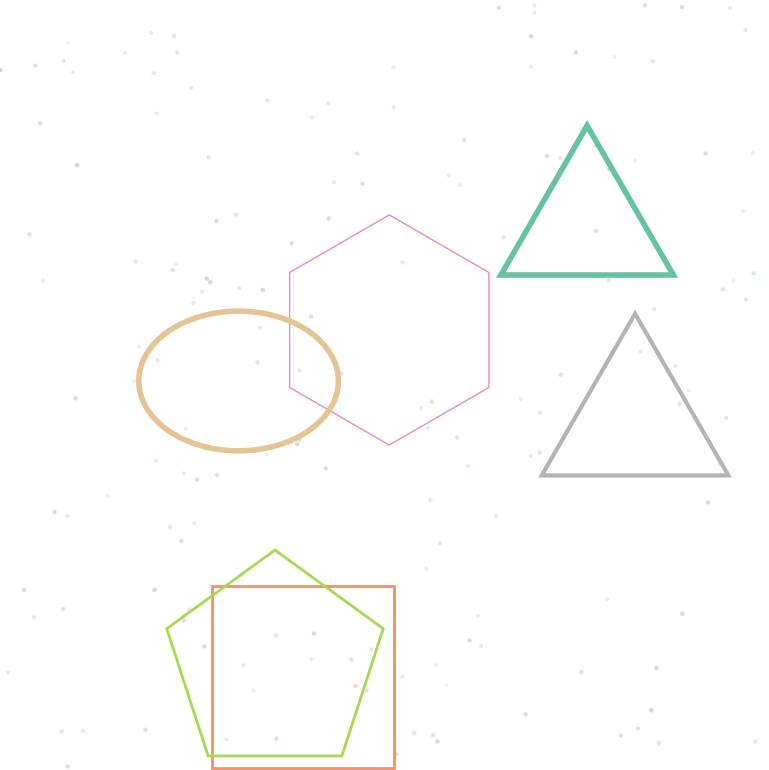[{"shape": "triangle", "thickness": 2, "radius": 0.65, "center": [0.763, 0.708]}, {"shape": "square", "thickness": 1, "radius": 0.59, "center": [0.393, 0.121]}, {"shape": "hexagon", "thickness": 0.5, "radius": 0.75, "center": [0.506, 0.571]}, {"shape": "pentagon", "thickness": 1, "radius": 0.74, "center": [0.357, 0.138]}, {"shape": "oval", "thickness": 2, "radius": 0.65, "center": [0.31, 0.505]}, {"shape": "triangle", "thickness": 1.5, "radius": 0.7, "center": [0.825, 0.453]}]